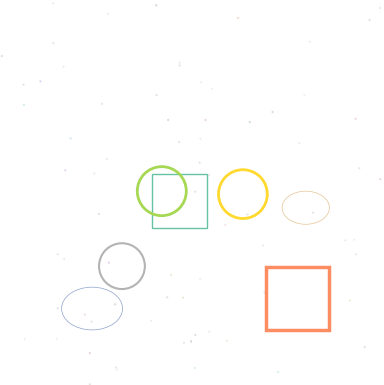[{"shape": "square", "thickness": 1, "radius": 0.35, "center": [0.466, 0.478]}, {"shape": "square", "thickness": 2.5, "radius": 0.41, "center": [0.772, 0.224]}, {"shape": "oval", "thickness": 0.5, "radius": 0.4, "center": [0.239, 0.199]}, {"shape": "circle", "thickness": 2, "radius": 0.32, "center": [0.42, 0.503]}, {"shape": "circle", "thickness": 2, "radius": 0.32, "center": [0.631, 0.496]}, {"shape": "oval", "thickness": 0.5, "radius": 0.31, "center": [0.794, 0.46]}, {"shape": "circle", "thickness": 1.5, "radius": 0.3, "center": [0.317, 0.309]}]